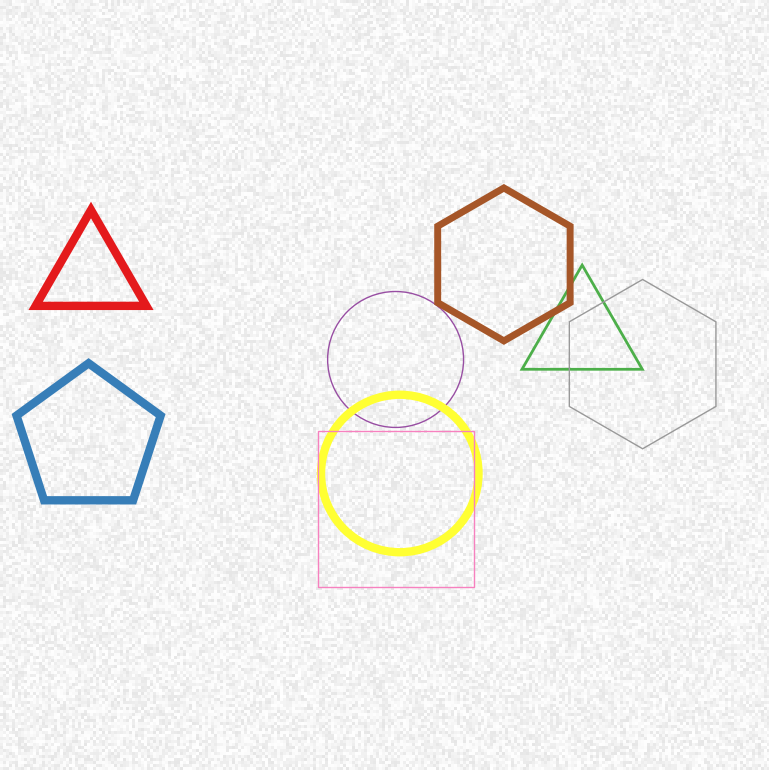[{"shape": "triangle", "thickness": 3, "radius": 0.42, "center": [0.118, 0.644]}, {"shape": "pentagon", "thickness": 3, "radius": 0.49, "center": [0.115, 0.43]}, {"shape": "triangle", "thickness": 1, "radius": 0.45, "center": [0.756, 0.566]}, {"shape": "circle", "thickness": 0.5, "radius": 0.44, "center": [0.514, 0.533]}, {"shape": "circle", "thickness": 3, "radius": 0.51, "center": [0.519, 0.385]}, {"shape": "hexagon", "thickness": 2.5, "radius": 0.5, "center": [0.654, 0.657]}, {"shape": "square", "thickness": 0.5, "radius": 0.51, "center": [0.515, 0.339]}, {"shape": "hexagon", "thickness": 0.5, "radius": 0.55, "center": [0.835, 0.527]}]